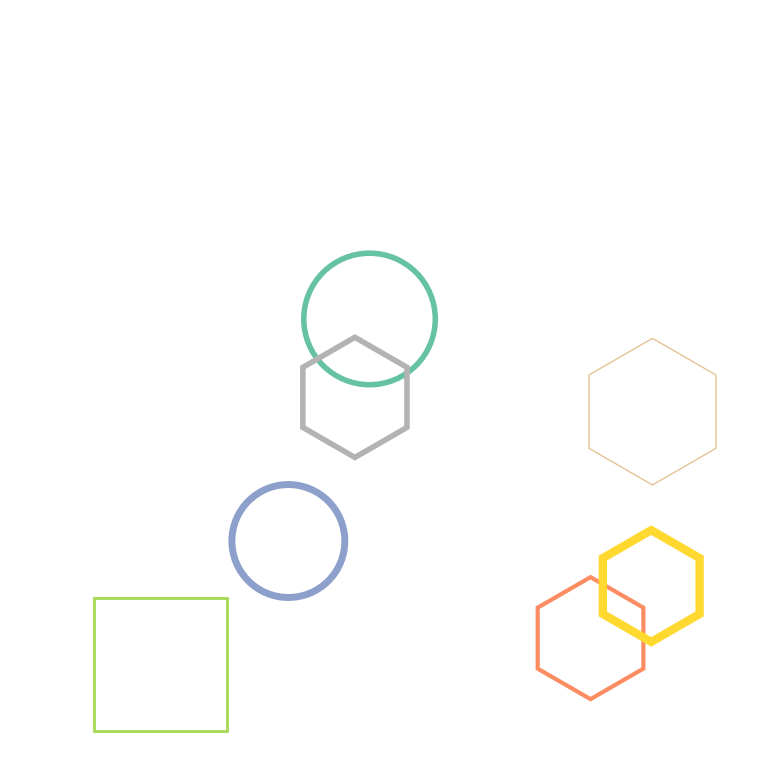[{"shape": "circle", "thickness": 2, "radius": 0.43, "center": [0.48, 0.586]}, {"shape": "hexagon", "thickness": 1.5, "radius": 0.4, "center": [0.767, 0.171]}, {"shape": "circle", "thickness": 2.5, "radius": 0.37, "center": [0.374, 0.297]}, {"shape": "square", "thickness": 1, "radius": 0.43, "center": [0.208, 0.136]}, {"shape": "hexagon", "thickness": 3, "radius": 0.36, "center": [0.846, 0.239]}, {"shape": "hexagon", "thickness": 0.5, "radius": 0.48, "center": [0.847, 0.465]}, {"shape": "hexagon", "thickness": 2, "radius": 0.39, "center": [0.461, 0.484]}]